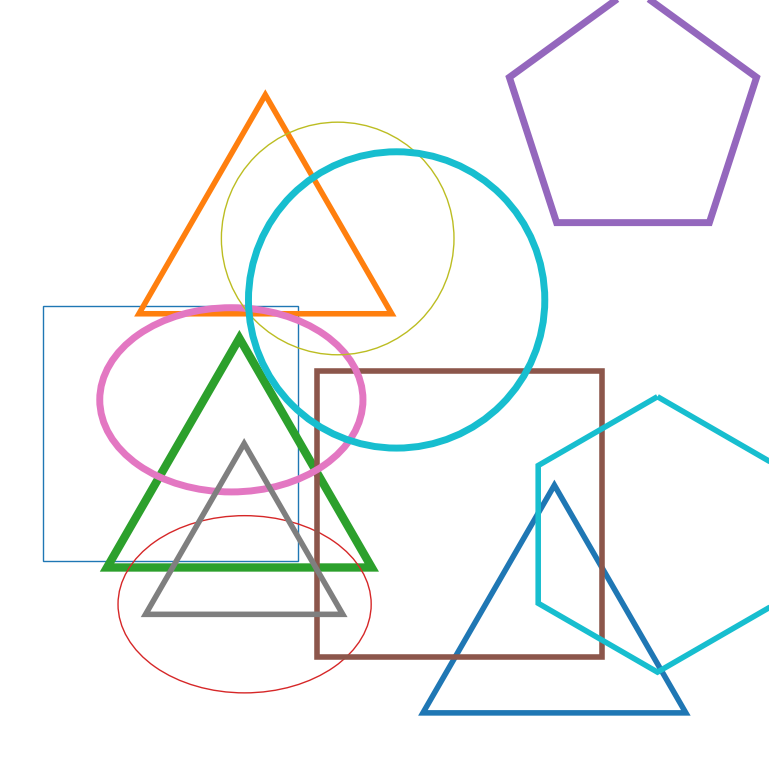[{"shape": "triangle", "thickness": 2, "radius": 0.99, "center": [0.72, 0.173]}, {"shape": "square", "thickness": 0.5, "radius": 0.83, "center": [0.221, 0.437]}, {"shape": "triangle", "thickness": 2, "radius": 0.95, "center": [0.345, 0.687]}, {"shape": "triangle", "thickness": 3, "radius": 0.99, "center": [0.311, 0.362]}, {"shape": "oval", "thickness": 0.5, "radius": 0.82, "center": [0.318, 0.215]}, {"shape": "pentagon", "thickness": 2.5, "radius": 0.84, "center": [0.822, 0.847]}, {"shape": "square", "thickness": 2, "radius": 0.93, "center": [0.597, 0.333]}, {"shape": "oval", "thickness": 2.5, "radius": 0.85, "center": [0.3, 0.481]}, {"shape": "triangle", "thickness": 2, "radius": 0.74, "center": [0.317, 0.276]}, {"shape": "circle", "thickness": 0.5, "radius": 0.76, "center": [0.439, 0.69]}, {"shape": "circle", "thickness": 2.5, "radius": 0.96, "center": [0.515, 0.61]}, {"shape": "hexagon", "thickness": 2, "radius": 0.89, "center": [0.854, 0.306]}]